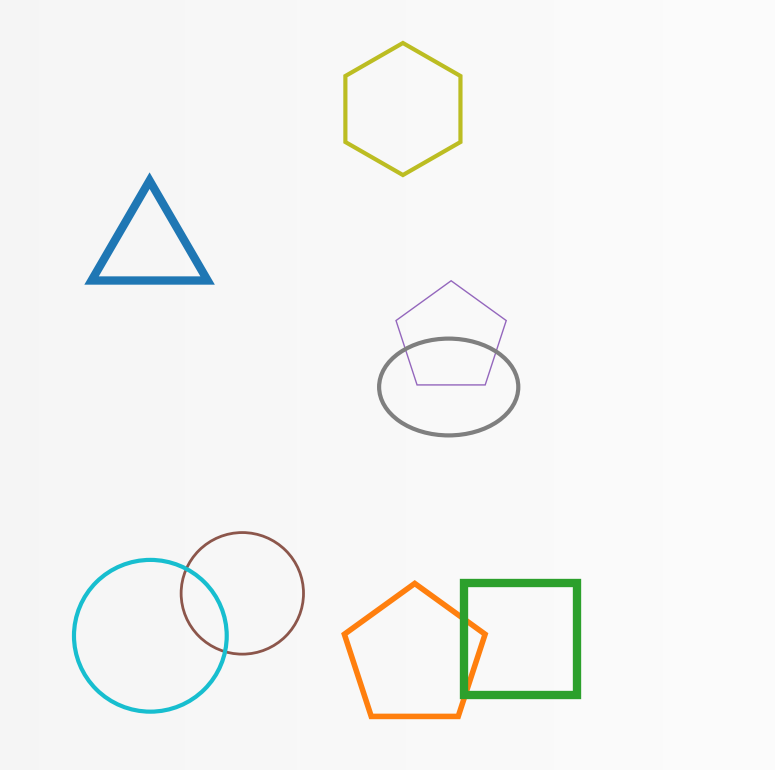[{"shape": "triangle", "thickness": 3, "radius": 0.43, "center": [0.193, 0.679]}, {"shape": "pentagon", "thickness": 2, "radius": 0.48, "center": [0.535, 0.147]}, {"shape": "square", "thickness": 3, "radius": 0.37, "center": [0.672, 0.17]}, {"shape": "pentagon", "thickness": 0.5, "radius": 0.37, "center": [0.582, 0.561]}, {"shape": "circle", "thickness": 1, "radius": 0.39, "center": [0.313, 0.229]}, {"shape": "oval", "thickness": 1.5, "radius": 0.45, "center": [0.579, 0.497]}, {"shape": "hexagon", "thickness": 1.5, "radius": 0.43, "center": [0.52, 0.858]}, {"shape": "circle", "thickness": 1.5, "radius": 0.49, "center": [0.194, 0.174]}]